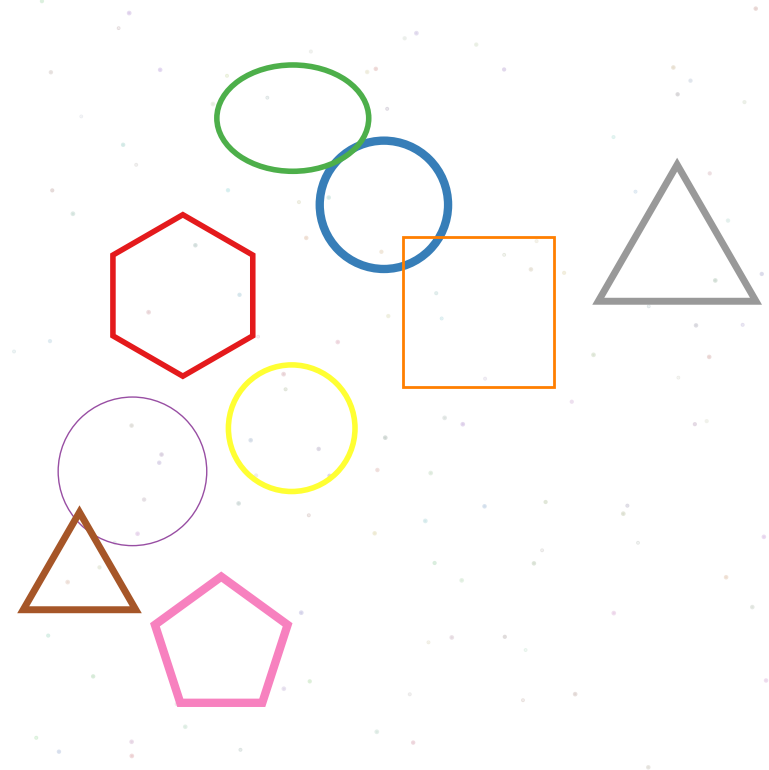[{"shape": "hexagon", "thickness": 2, "radius": 0.52, "center": [0.237, 0.616]}, {"shape": "circle", "thickness": 3, "radius": 0.42, "center": [0.499, 0.734]}, {"shape": "oval", "thickness": 2, "radius": 0.49, "center": [0.38, 0.847]}, {"shape": "circle", "thickness": 0.5, "radius": 0.48, "center": [0.172, 0.388]}, {"shape": "square", "thickness": 1, "radius": 0.49, "center": [0.621, 0.595]}, {"shape": "circle", "thickness": 2, "radius": 0.41, "center": [0.379, 0.444]}, {"shape": "triangle", "thickness": 2.5, "radius": 0.42, "center": [0.103, 0.25]}, {"shape": "pentagon", "thickness": 3, "radius": 0.45, "center": [0.287, 0.161]}, {"shape": "triangle", "thickness": 2.5, "radius": 0.59, "center": [0.879, 0.668]}]